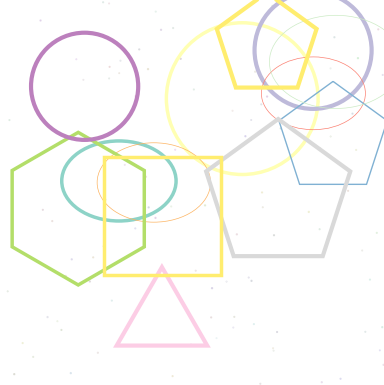[{"shape": "oval", "thickness": 2.5, "radius": 0.74, "center": [0.309, 0.53]}, {"shape": "circle", "thickness": 2.5, "radius": 0.99, "center": [0.629, 0.744]}, {"shape": "circle", "thickness": 3, "radius": 0.76, "center": [0.813, 0.869]}, {"shape": "oval", "thickness": 0.5, "radius": 0.68, "center": [0.814, 0.758]}, {"shape": "pentagon", "thickness": 1, "radius": 0.74, "center": [0.865, 0.641]}, {"shape": "oval", "thickness": 0.5, "radius": 0.74, "center": [0.4, 0.526]}, {"shape": "hexagon", "thickness": 2.5, "radius": 0.99, "center": [0.203, 0.458]}, {"shape": "triangle", "thickness": 3, "radius": 0.68, "center": [0.421, 0.17]}, {"shape": "pentagon", "thickness": 3, "radius": 0.98, "center": [0.723, 0.494]}, {"shape": "circle", "thickness": 3, "radius": 0.7, "center": [0.22, 0.776]}, {"shape": "oval", "thickness": 0.5, "radius": 0.86, "center": [0.873, 0.839]}, {"shape": "pentagon", "thickness": 3, "radius": 0.68, "center": [0.693, 0.883]}, {"shape": "square", "thickness": 2.5, "radius": 0.76, "center": [0.422, 0.439]}]